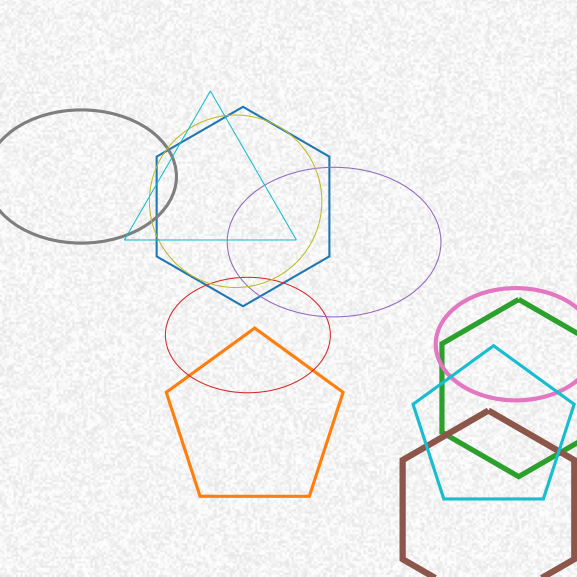[{"shape": "hexagon", "thickness": 1, "radius": 0.86, "center": [0.421, 0.642]}, {"shape": "pentagon", "thickness": 1.5, "radius": 0.81, "center": [0.441, 0.27]}, {"shape": "hexagon", "thickness": 2.5, "radius": 0.77, "center": [0.898, 0.327]}, {"shape": "oval", "thickness": 0.5, "radius": 0.71, "center": [0.429, 0.419]}, {"shape": "oval", "thickness": 0.5, "radius": 0.93, "center": [0.578, 0.58]}, {"shape": "hexagon", "thickness": 3, "radius": 0.86, "center": [0.846, 0.117]}, {"shape": "oval", "thickness": 2, "radius": 0.69, "center": [0.893, 0.403]}, {"shape": "oval", "thickness": 1.5, "radius": 0.82, "center": [0.141, 0.693]}, {"shape": "circle", "thickness": 0.5, "radius": 0.75, "center": [0.408, 0.651]}, {"shape": "pentagon", "thickness": 1.5, "radius": 0.73, "center": [0.855, 0.254]}, {"shape": "triangle", "thickness": 0.5, "radius": 0.86, "center": [0.364, 0.67]}]